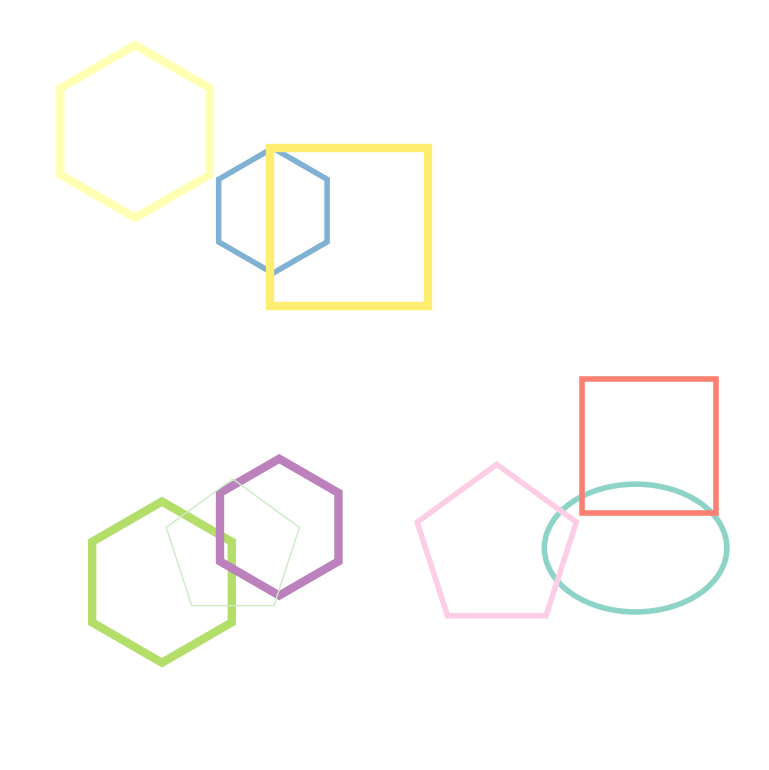[{"shape": "oval", "thickness": 2, "radius": 0.59, "center": [0.825, 0.288]}, {"shape": "hexagon", "thickness": 3, "radius": 0.56, "center": [0.175, 0.829]}, {"shape": "square", "thickness": 2, "radius": 0.44, "center": [0.842, 0.421]}, {"shape": "hexagon", "thickness": 2, "radius": 0.41, "center": [0.354, 0.726]}, {"shape": "hexagon", "thickness": 3, "radius": 0.52, "center": [0.21, 0.244]}, {"shape": "pentagon", "thickness": 2, "radius": 0.54, "center": [0.645, 0.288]}, {"shape": "hexagon", "thickness": 3, "radius": 0.44, "center": [0.363, 0.315]}, {"shape": "pentagon", "thickness": 0.5, "radius": 0.45, "center": [0.302, 0.287]}, {"shape": "square", "thickness": 3, "radius": 0.51, "center": [0.454, 0.706]}]